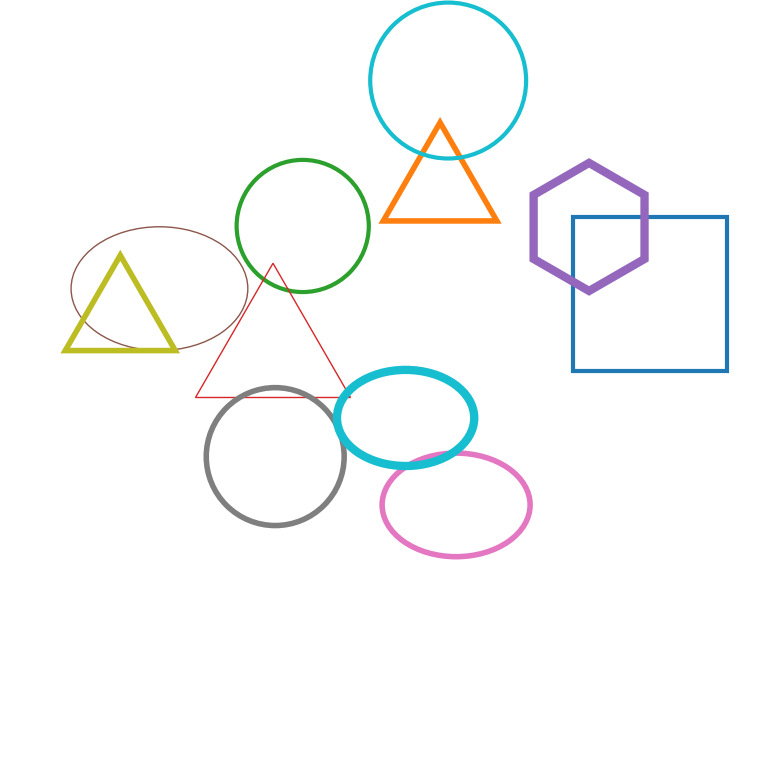[{"shape": "square", "thickness": 1.5, "radius": 0.5, "center": [0.844, 0.618]}, {"shape": "triangle", "thickness": 2, "radius": 0.43, "center": [0.572, 0.756]}, {"shape": "circle", "thickness": 1.5, "radius": 0.43, "center": [0.393, 0.707]}, {"shape": "triangle", "thickness": 0.5, "radius": 0.58, "center": [0.355, 0.542]}, {"shape": "hexagon", "thickness": 3, "radius": 0.42, "center": [0.765, 0.705]}, {"shape": "oval", "thickness": 0.5, "radius": 0.57, "center": [0.207, 0.625]}, {"shape": "oval", "thickness": 2, "radius": 0.48, "center": [0.592, 0.344]}, {"shape": "circle", "thickness": 2, "radius": 0.45, "center": [0.357, 0.407]}, {"shape": "triangle", "thickness": 2, "radius": 0.41, "center": [0.156, 0.586]}, {"shape": "circle", "thickness": 1.5, "radius": 0.51, "center": [0.582, 0.895]}, {"shape": "oval", "thickness": 3, "radius": 0.45, "center": [0.527, 0.457]}]